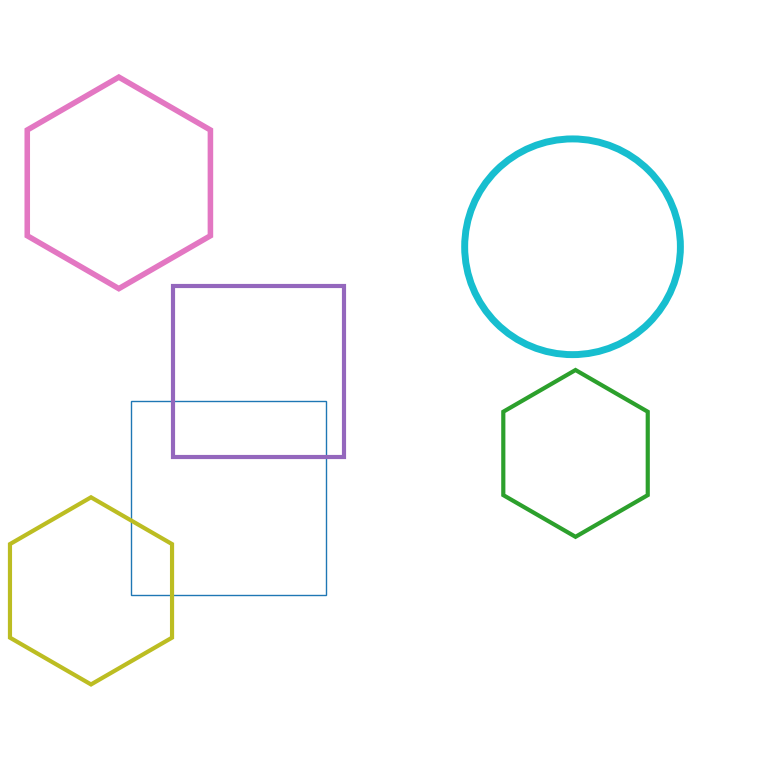[{"shape": "square", "thickness": 0.5, "radius": 0.63, "center": [0.297, 0.353]}, {"shape": "hexagon", "thickness": 1.5, "radius": 0.54, "center": [0.747, 0.411]}, {"shape": "square", "thickness": 1.5, "radius": 0.56, "center": [0.336, 0.517]}, {"shape": "hexagon", "thickness": 2, "radius": 0.69, "center": [0.154, 0.762]}, {"shape": "hexagon", "thickness": 1.5, "radius": 0.61, "center": [0.118, 0.233]}, {"shape": "circle", "thickness": 2.5, "radius": 0.7, "center": [0.744, 0.68]}]